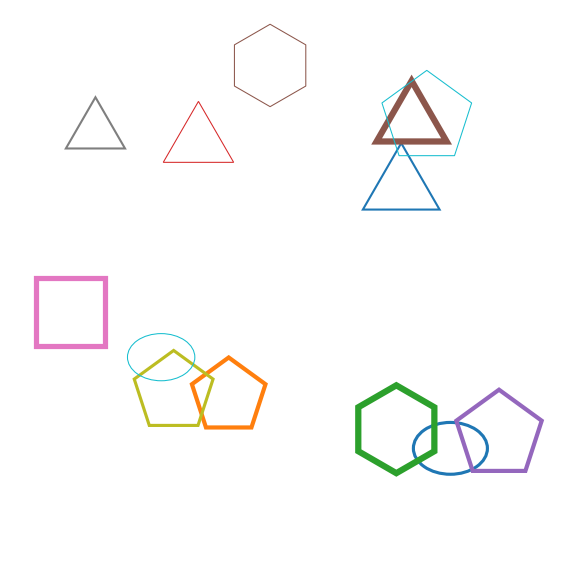[{"shape": "oval", "thickness": 1.5, "radius": 0.32, "center": [0.78, 0.223]}, {"shape": "triangle", "thickness": 1, "radius": 0.38, "center": [0.695, 0.675]}, {"shape": "pentagon", "thickness": 2, "radius": 0.33, "center": [0.396, 0.313]}, {"shape": "hexagon", "thickness": 3, "radius": 0.38, "center": [0.686, 0.256]}, {"shape": "triangle", "thickness": 0.5, "radius": 0.35, "center": [0.344, 0.753]}, {"shape": "pentagon", "thickness": 2, "radius": 0.39, "center": [0.864, 0.247]}, {"shape": "triangle", "thickness": 3, "radius": 0.35, "center": [0.713, 0.789]}, {"shape": "hexagon", "thickness": 0.5, "radius": 0.36, "center": [0.468, 0.886]}, {"shape": "square", "thickness": 2.5, "radius": 0.29, "center": [0.122, 0.459]}, {"shape": "triangle", "thickness": 1, "radius": 0.3, "center": [0.165, 0.772]}, {"shape": "pentagon", "thickness": 1.5, "radius": 0.36, "center": [0.301, 0.321]}, {"shape": "oval", "thickness": 0.5, "radius": 0.29, "center": [0.279, 0.381]}, {"shape": "pentagon", "thickness": 0.5, "radius": 0.41, "center": [0.739, 0.796]}]